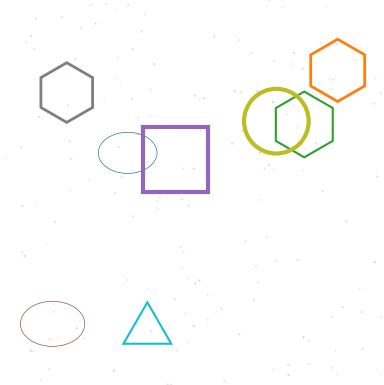[{"shape": "oval", "thickness": 0.5, "radius": 0.38, "center": [0.332, 0.603]}, {"shape": "hexagon", "thickness": 2, "radius": 0.4, "center": [0.877, 0.817]}, {"shape": "hexagon", "thickness": 1.5, "radius": 0.43, "center": [0.79, 0.677]}, {"shape": "square", "thickness": 3, "radius": 0.42, "center": [0.456, 0.585]}, {"shape": "oval", "thickness": 0.5, "radius": 0.42, "center": [0.137, 0.159]}, {"shape": "hexagon", "thickness": 2, "radius": 0.39, "center": [0.173, 0.76]}, {"shape": "circle", "thickness": 3, "radius": 0.42, "center": [0.718, 0.685]}, {"shape": "triangle", "thickness": 1.5, "radius": 0.36, "center": [0.383, 0.143]}]